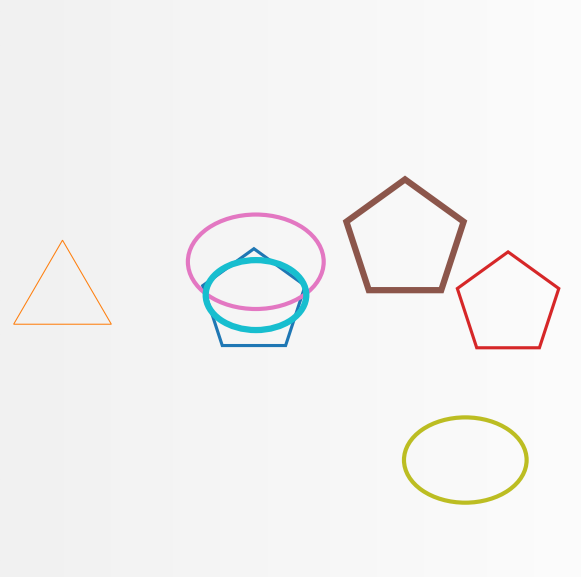[{"shape": "pentagon", "thickness": 1.5, "radius": 0.46, "center": [0.437, 0.476]}, {"shape": "triangle", "thickness": 0.5, "radius": 0.49, "center": [0.108, 0.486]}, {"shape": "pentagon", "thickness": 1.5, "radius": 0.46, "center": [0.874, 0.471]}, {"shape": "pentagon", "thickness": 3, "radius": 0.53, "center": [0.697, 0.582]}, {"shape": "oval", "thickness": 2, "radius": 0.58, "center": [0.44, 0.546]}, {"shape": "oval", "thickness": 2, "radius": 0.53, "center": [0.801, 0.203]}, {"shape": "oval", "thickness": 3, "radius": 0.43, "center": [0.44, 0.488]}]